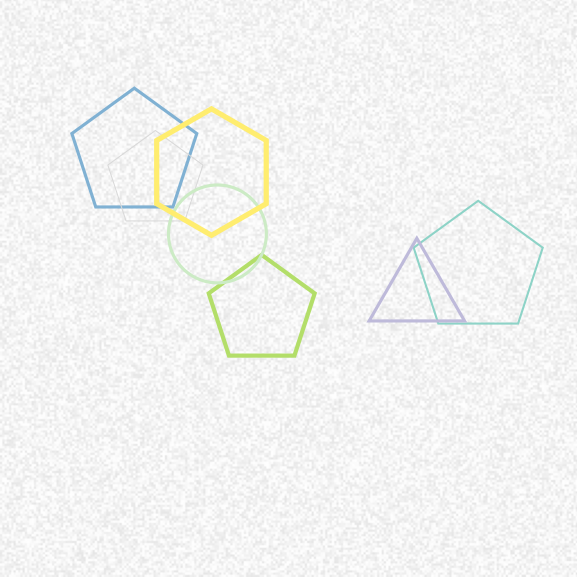[{"shape": "pentagon", "thickness": 1, "radius": 0.59, "center": [0.828, 0.534]}, {"shape": "triangle", "thickness": 1.5, "radius": 0.48, "center": [0.722, 0.491]}, {"shape": "pentagon", "thickness": 1.5, "radius": 0.57, "center": [0.233, 0.733]}, {"shape": "pentagon", "thickness": 2, "radius": 0.48, "center": [0.453, 0.461]}, {"shape": "pentagon", "thickness": 0.5, "radius": 0.43, "center": [0.269, 0.687]}, {"shape": "circle", "thickness": 1.5, "radius": 0.42, "center": [0.376, 0.594]}, {"shape": "hexagon", "thickness": 2.5, "radius": 0.55, "center": [0.366, 0.701]}]